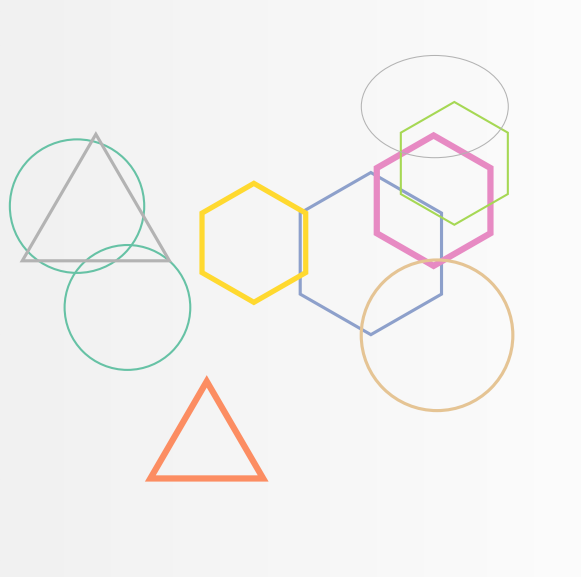[{"shape": "circle", "thickness": 1, "radius": 0.58, "center": [0.133, 0.642]}, {"shape": "circle", "thickness": 1, "radius": 0.54, "center": [0.219, 0.467]}, {"shape": "triangle", "thickness": 3, "radius": 0.56, "center": [0.356, 0.227]}, {"shape": "hexagon", "thickness": 1.5, "radius": 0.7, "center": [0.638, 0.56]}, {"shape": "hexagon", "thickness": 3, "radius": 0.56, "center": [0.746, 0.652]}, {"shape": "hexagon", "thickness": 1, "radius": 0.53, "center": [0.782, 0.716]}, {"shape": "hexagon", "thickness": 2.5, "radius": 0.52, "center": [0.437, 0.579]}, {"shape": "circle", "thickness": 1.5, "radius": 0.65, "center": [0.752, 0.419]}, {"shape": "oval", "thickness": 0.5, "radius": 0.63, "center": [0.748, 0.815]}, {"shape": "triangle", "thickness": 1.5, "radius": 0.73, "center": [0.165, 0.621]}]